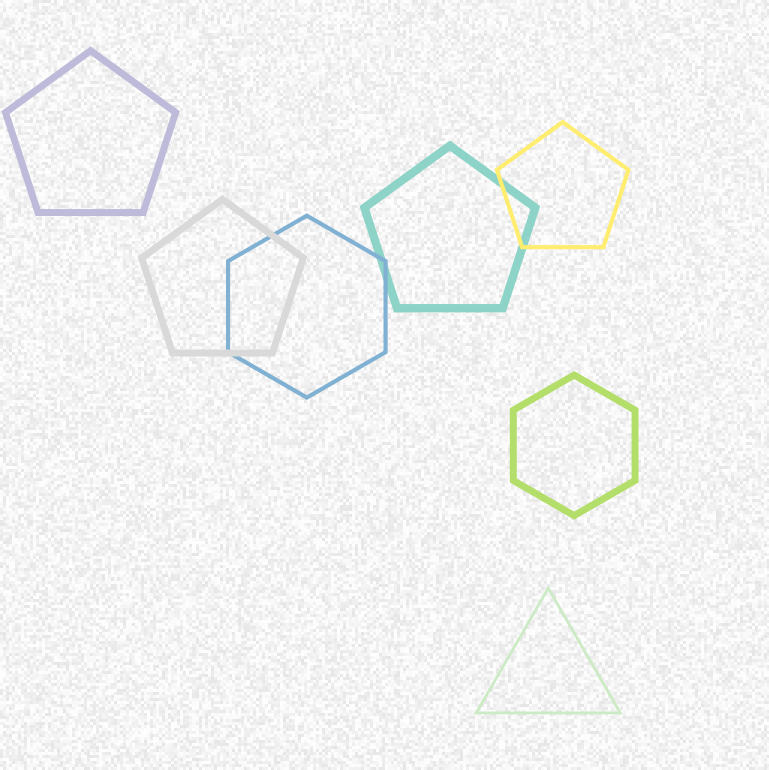[{"shape": "pentagon", "thickness": 3, "radius": 0.58, "center": [0.584, 0.694]}, {"shape": "pentagon", "thickness": 2.5, "radius": 0.58, "center": [0.118, 0.818]}, {"shape": "hexagon", "thickness": 1.5, "radius": 0.59, "center": [0.398, 0.602]}, {"shape": "hexagon", "thickness": 2.5, "radius": 0.46, "center": [0.746, 0.422]}, {"shape": "pentagon", "thickness": 2.5, "radius": 0.55, "center": [0.289, 0.631]}, {"shape": "triangle", "thickness": 1, "radius": 0.54, "center": [0.712, 0.128]}, {"shape": "pentagon", "thickness": 1.5, "radius": 0.45, "center": [0.731, 0.752]}]